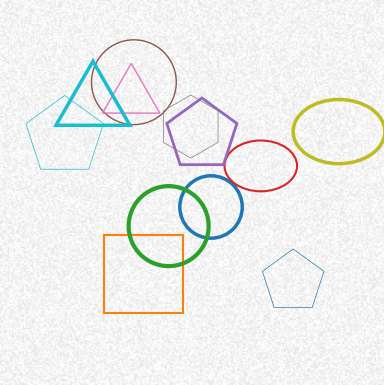[{"shape": "circle", "thickness": 2.5, "radius": 0.41, "center": [0.548, 0.462]}, {"shape": "pentagon", "thickness": 0.5, "radius": 0.42, "center": [0.761, 0.269]}, {"shape": "square", "thickness": 1.5, "radius": 0.51, "center": [0.373, 0.288]}, {"shape": "circle", "thickness": 3, "radius": 0.52, "center": [0.438, 0.413]}, {"shape": "oval", "thickness": 1.5, "radius": 0.47, "center": [0.677, 0.569]}, {"shape": "pentagon", "thickness": 2, "radius": 0.48, "center": [0.524, 0.65]}, {"shape": "circle", "thickness": 1, "radius": 0.55, "center": [0.348, 0.786]}, {"shape": "triangle", "thickness": 1, "radius": 0.43, "center": [0.341, 0.749]}, {"shape": "hexagon", "thickness": 0.5, "radius": 0.41, "center": [0.495, 0.671]}, {"shape": "oval", "thickness": 2.5, "radius": 0.6, "center": [0.88, 0.658]}, {"shape": "pentagon", "thickness": 0.5, "radius": 0.53, "center": [0.168, 0.646]}, {"shape": "triangle", "thickness": 2.5, "radius": 0.55, "center": [0.241, 0.73]}]